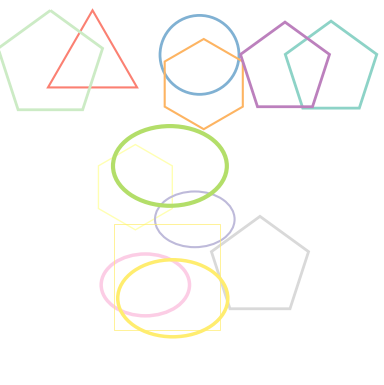[{"shape": "pentagon", "thickness": 2, "radius": 0.62, "center": [0.86, 0.82]}, {"shape": "hexagon", "thickness": 1, "radius": 0.55, "center": [0.352, 0.514]}, {"shape": "oval", "thickness": 1.5, "radius": 0.52, "center": [0.506, 0.43]}, {"shape": "triangle", "thickness": 1.5, "radius": 0.67, "center": [0.24, 0.84]}, {"shape": "circle", "thickness": 2, "radius": 0.51, "center": [0.518, 0.857]}, {"shape": "hexagon", "thickness": 1.5, "radius": 0.59, "center": [0.529, 0.782]}, {"shape": "oval", "thickness": 3, "radius": 0.74, "center": [0.441, 0.569]}, {"shape": "oval", "thickness": 2.5, "radius": 0.57, "center": [0.378, 0.26]}, {"shape": "pentagon", "thickness": 2, "radius": 0.66, "center": [0.675, 0.305]}, {"shape": "pentagon", "thickness": 2, "radius": 0.61, "center": [0.74, 0.821]}, {"shape": "pentagon", "thickness": 2, "radius": 0.71, "center": [0.131, 0.83]}, {"shape": "square", "thickness": 0.5, "radius": 0.69, "center": [0.433, 0.281]}, {"shape": "oval", "thickness": 2.5, "radius": 0.71, "center": [0.449, 0.225]}]